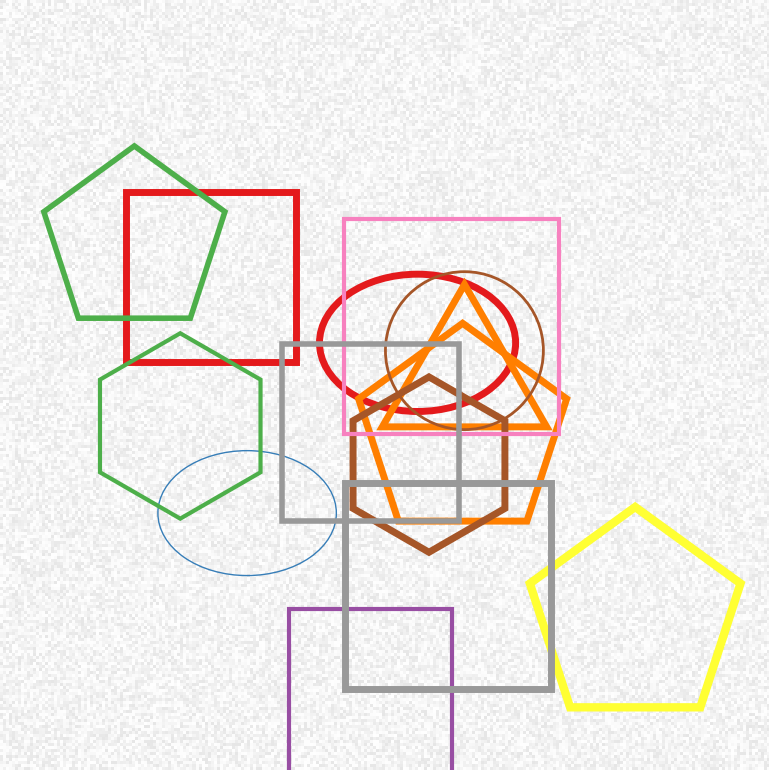[{"shape": "oval", "thickness": 2.5, "radius": 0.64, "center": [0.542, 0.555]}, {"shape": "square", "thickness": 2.5, "radius": 0.55, "center": [0.274, 0.64]}, {"shape": "oval", "thickness": 0.5, "radius": 0.58, "center": [0.321, 0.334]}, {"shape": "hexagon", "thickness": 1.5, "radius": 0.6, "center": [0.234, 0.447]}, {"shape": "pentagon", "thickness": 2, "radius": 0.62, "center": [0.174, 0.687]}, {"shape": "square", "thickness": 1.5, "radius": 0.53, "center": [0.481, 0.104]}, {"shape": "triangle", "thickness": 2.5, "radius": 0.62, "center": [0.603, 0.507]}, {"shape": "pentagon", "thickness": 2.5, "radius": 0.71, "center": [0.601, 0.438]}, {"shape": "pentagon", "thickness": 3, "radius": 0.72, "center": [0.825, 0.198]}, {"shape": "hexagon", "thickness": 2.5, "radius": 0.57, "center": [0.557, 0.397]}, {"shape": "circle", "thickness": 1, "radius": 0.51, "center": [0.603, 0.545]}, {"shape": "square", "thickness": 1.5, "radius": 0.7, "center": [0.586, 0.576]}, {"shape": "square", "thickness": 2.5, "radius": 0.67, "center": [0.582, 0.238]}, {"shape": "square", "thickness": 2, "radius": 0.57, "center": [0.481, 0.438]}]